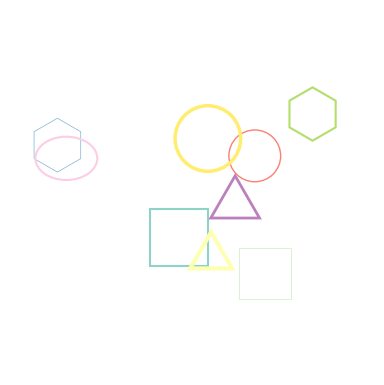[{"shape": "square", "thickness": 1.5, "radius": 0.37, "center": [0.465, 0.384]}, {"shape": "triangle", "thickness": 3, "radius": 0.31, "center": [0.548, 0.334]}, {"shape": "circle", "thickness": 1, "radius": 0.34, "center": [0.662, 0.595]}, {"shape": "hexagon", "thickness": 0.5, "radius": 0.35, "center": [0.149, 0.623]}, {"shape": "hexagon", "thickness": 1.5, "radius": 0.35, "center": [0.812, 0.704]}, {"shape": "oval", "thickness": 1.5, "radius": 0.4, "center": [0.172, 0.589]}, {"shape": "triangle", "thickness": 2, "radius": 0.37, "center": [0.611, 0.47]}, {"shape": "square", "thickness": 0.5, "radius": 0.33, "center": [0.688, 0.289]}, {"shape": "circle", "thickness": 2.5, "radius": 0.43, "center": [0.54, 0.64]}]